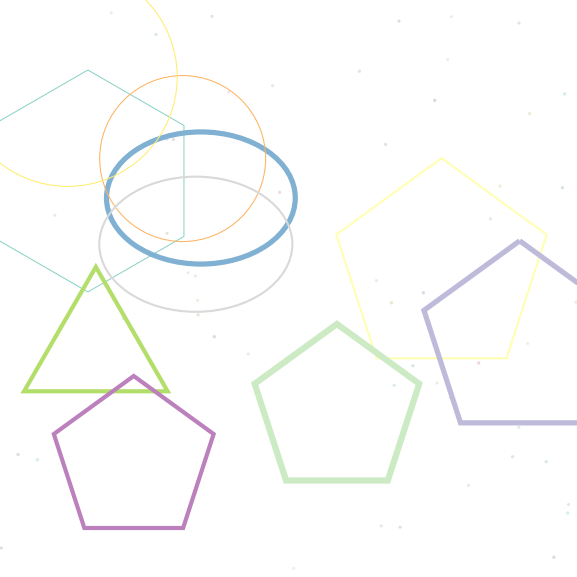[{"shape": "hexagon", "thickness": 0.5, "radius": 0.96, "center": [0.152, 0.686]}, {"shape": "pentagon", "thickness": 1, "radius": 0.96, "center": [0.764, 0.534]}, {"shape": "pentagon", "thickness": 2.5, "radius": 0.87, "center": [0.9, 0.408]}, {"shape": "oval", "thickness": 2.5, "radius": 0.82, "center": [0.348, 0.656]}, {"shape": "circle", "thickness": 0.5, "radius": 0.72, "center": [0.316, 0.725]}, {"shape": "triangle", "thickness": 2, "radius": 0.72, "center": [0.166, 0.393]}, {"shape": "oval", "thickness": 1, "radius": 0.84, "center": [0.339, 0.576]}, {"shape": "pentagon", "thickness": 2, "radius": 0.73, "center": [0.232, 0.203]}, {"shape": "pentagon", "thickness": 3, "radius": 0.75, "center": [0.583, 0.288]}, {"shape": "circle", "thickness": 0.5, "radius": 0.95, "center": [0.117, 0.866]}]